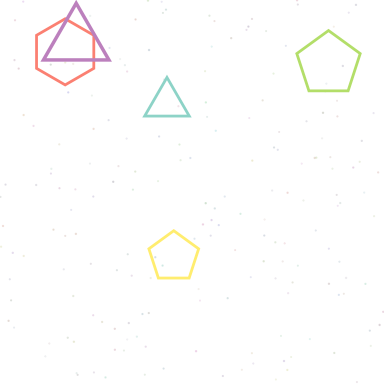[{"shape": "triangle", "thickness": 2, "radius": 0.33, "center": [0.434, 0.732]}, {"shape": "hexagon", "thickness": 2, "radius": 0.43, "center": [0.169, 0.865]}, {"shape": "pentagon", "thickness": 2, "radius": 0.43, "center": [0.853, 0.834]}, {"shape": "triangle", "thickness": 2.5, "radius": 0.49, "center": [0.198, 0.893]}, {"shape": "pentagon", "thickness": 2, "radius": 0.34, "center": [0.451, 0.333]}]